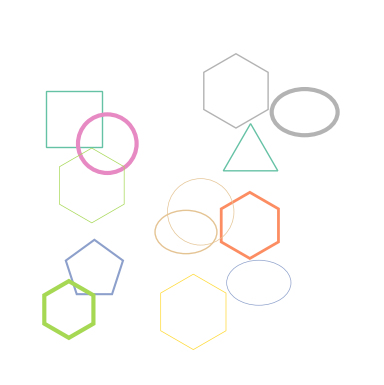[{"shape": "square", "thickness": 1, "radius": 0.36, "center": [0.192, 0.692]}, {"shape": "triangle", "thickness": 1, "radius": 0.41, "center": [0.651, 0.597]}, {"shape": "hexagon", "thickness": 2, "radius": 0.43, "center": [0.649, 0.415]}, {"shape": "pentagon", "thickness": 1.5, "radius": 0.39, "center": [0.245, 0.299]}, {"shape": "oval", "thickness": 0.5, "radius": 0.42, "center": [0.672, 0.266]}, {"shape": "circle", "thickness": 3, "radius": 0.38, "center": [0.279, 0.627]}, {"shape": "hexagon", "thickness": 3, "radius": 0.37, "center": [0.179, 0.196]}, {"shape": "hexagon", "thickness": 0.5, "radius": 0.49, "center": [0.238, 0.518]}, {"shape": "hexagon", "thickness": 0.5, "radius": 0.49, "center": [0.502, 0.19]}, {"shape": "oval", "thickness": 1, "radius": 0.4, "center": [0.483, 0.397]}, {"shape": "circle", "thickness": 0.5, "radius": 0.43, "center": [0.521, 0.45]}, {"shape": "oval", "thickness": 3, "radius": 0.43, "center": [0.791, 0.709]}, {"shape": "hexagon", "thickness": 1, "radius": 0.48, "center": [0.613, 0.764]}]